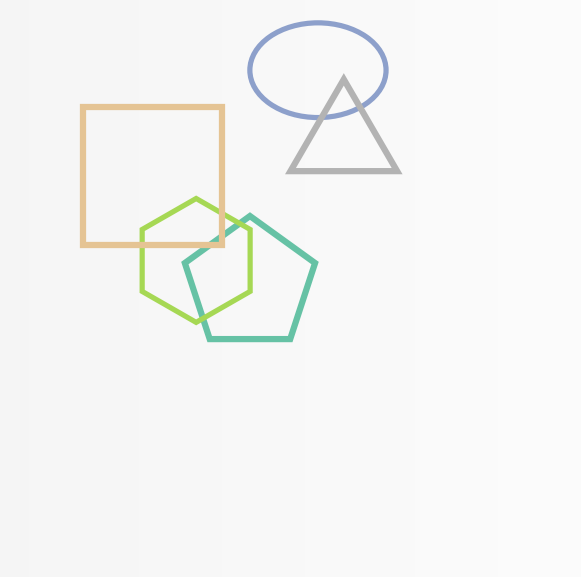[{"shape": "pentagon", "thickness": 3, "radius": 0.59, "center": [0.43, 0.507]}, {"shape": "oval", "thickness": 2.5, "radius": 0.59, "center": [0.547, 0.878]}, {"shape": "hexagon", "thickness": 2.5, "radius": 0.54, "center": [0.337, 0.548]}, {"shape": "square", "thickness": 3, "radius": 0.6, "center": [0.262, 0.694]}, {"shape": "triangle", "thickness": 3, "radius": 0.53, "center": [0.591, 0.756]}]